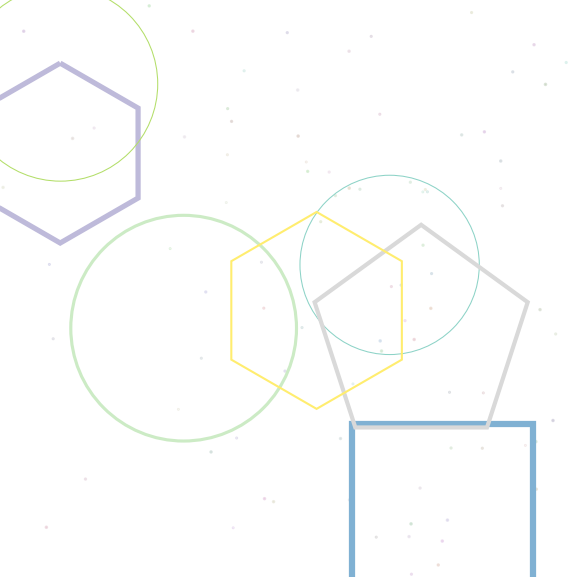[{"shape": "circle", "thickness": 0.5, "radius": 0.78, "center": [0.675, 0.54]}, {"shape": "hexagon", "thickness": 2.5, "radius": 0.78, "center": [0.104, 0.734]}, {"shape": "square", "thickness": 3, "radius": 0.79, "center": [0.766, 0.108]}, {"shape": "circle", "thickness": 0.5, "radius": 0.84, "center": [0.105, 0.854]}, {"shape": "pentagon", "thickness": 2, "radius": 0.97, "center": [0.729, 0.416]}, {"shape": "circle", "thickness": 1.5, "radius": 0.98, "center": [0.318, 0.431]}, {"shape": "hexagon", "thickness": 1, "radius": 0.85, "center": [0.548, 0.462]}]